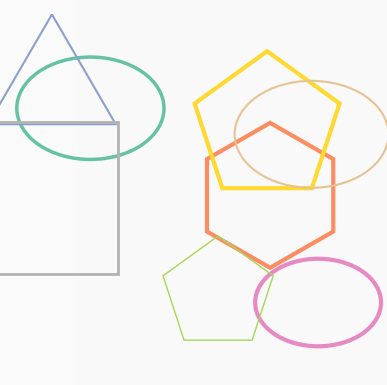[{"shape": "oval", "thickness": 2.5, "radius": 0.95, "center": [0.233, 0.719]}, {"shape": "hexagon", "thickness": 3, "radius": 0.94, "center": [0.697, 0.493]}, {"shape": "triangle", "thickness": 1.5, "radius": 0.95, "center": [0.134, 0.772]}, {"shape": "oval", "thickness": 3, "radius": 0.81, "center": [0.821, 0.214]}, {"shape": "pentagon", "thickness": 1, "radius": 0.75, "center": [0.563, 0.237]}, {"shape": "pentagon", "thickness": 3, "radius": 0.98, "center": [0.689, 0.67]}, {"shape": "oval", "thickness": 1.5, "radius": 0.99, "center": [0.804, 0.651]}, {"shape": "square", "thickness": 2, "radius": 0.99, "center": [0.107, 0.485]}]